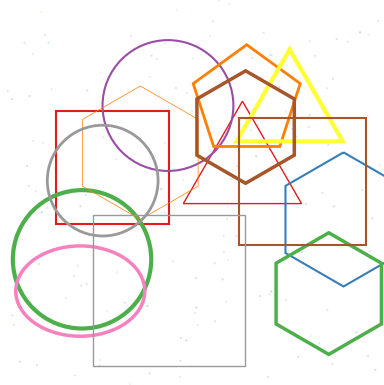[{"shape": "square", "thickness": 1.5, "radius": 0.74, "center": [0.292, 0.565]}, {"shape": "triangle", "thickness": 1, "radius": 0.89, "center": [0.63, 0.56]}, {"shape": "hexagon", "thickness": 1.5, "radius": 0.87, "center": [0.892, 0.43]}, {"shape": "hexagon", "thickness": 2.5, "radius": 0.79, "center": [0.854, 0.237]}, {"shape": "circle", "thickness": 3, "radius": 0.9, "center": [0.213, 0.326]}, {"shape": "circle", "thickness": 1.5, "radius": 0.85, "center": [0.436, 0.726]}, {"shape": "hexagon", "thickness": 0.5, "radius": 0.87, "center": [0.364, 0.603]}, {"shape": "pentagon", "thickness": 2, "radius": 0.73, "center": [0.641, 0.738]}, {"shape": "triangle", "thickness": 3, "radius": 0.8, "center": [0.752, 0.712]}, {"shape": "square", "thickness": 1.5, "radius": 0.82, "center": [0.785, 0.528]}, {"shape": "hexagon", "thickness": 2.5, "radius": 0.73, "center": [0.638, 0.67]}, {"shape": "oval", "thickness": 2.5, "radius": 0.84, "center": [0.209, 0.244]}, {"shape": "square", "thickness": 1, "radius": 0.98, "center": [0.439, 0.246]}, {"shape": "circle", "thickness": 2, "radius": 0.72, "center": [0.267, 0.531]}]